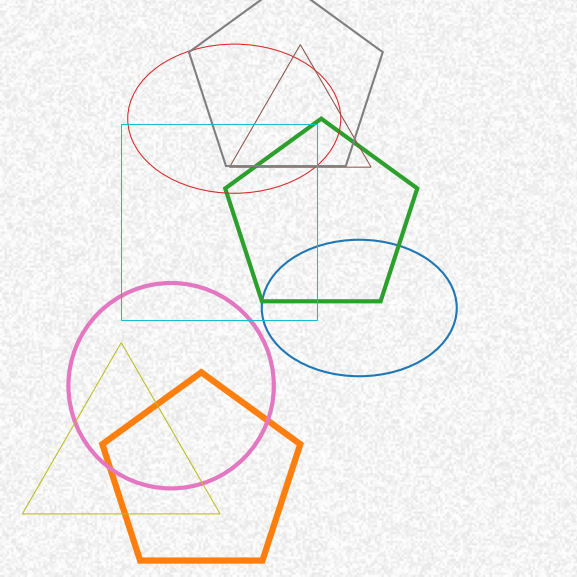[{"shape": "oval", "thickness": 1, "radius": 0.84, "center": [0.622, 0.466]}, {"shape": "pentagon", "thickness": 3, "radius": 0.9, "center": [0.349, 0.174]}, {"shape": "pentagon", "thickness": 2, "radius": 0.87, "center": [0.556, 0.619]}, {"shape": "oval", "thickness": 0.5, "radius": 0.92, "center": [0.406, 0.794]}, {"shape": "triangle", "thickness": 0.5, "radius": 0.71, "center": [0.52, 0.78]}, {"shape": "circle", "thickness": 2, "radius": 0.89, "center": [0.296, 0.331]}, {"shape": "pentagon", "thickness": 1, "radius": 0.88, "center": [0.495, 0.854]}, {"shape": "triangle", "thickness": 0.5, "radius": 0.99, "center": [0.21, 0.208]}, {"shape": "square", "thickness": 0.5, "radius": 0.85, "center": [0.379, 0.615]}]